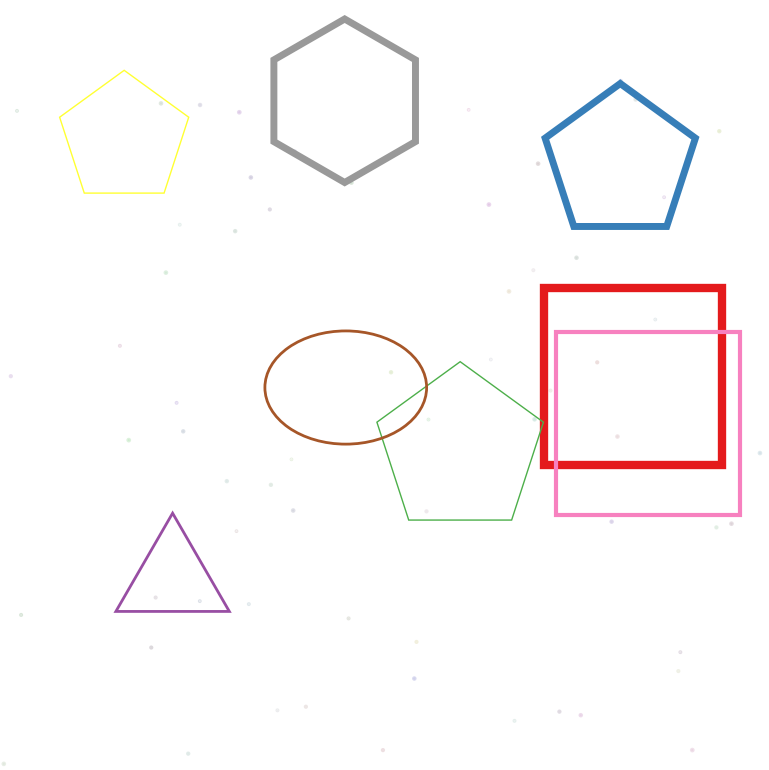[{"shape": "square", "thickness": 3, "radius": 0.58, "center": [0.822, 0.511]}, {"shape": "pentagon", "thickness": 2.5, "radius": 0.51, "center": [0.806, 0.789]}, {"shape": "pentagon", "thickness": 0.5, "radius": 0.57, "center": [0.598, 0.417]}, {"shape": "triangle", "thickness": 1, "radius": 0.43, "center": [0.224, 0.248]}, {"shape": "pentagon", "thickness": 0.5, "radius": 0.44, "center": [0.161, 0.821]}, {"shape": "oval", "thickness": 1, "radius": 0.53, "center": [0.449, 0.497]}, {"shape": "square", "thickness": 1.5, "radius": 0.6, "center": [0.841, 0.45]}, {"shape": "hexagon", "thickness": 2.5, "radius": 0.53, "center": [0.448, 0.869]}]